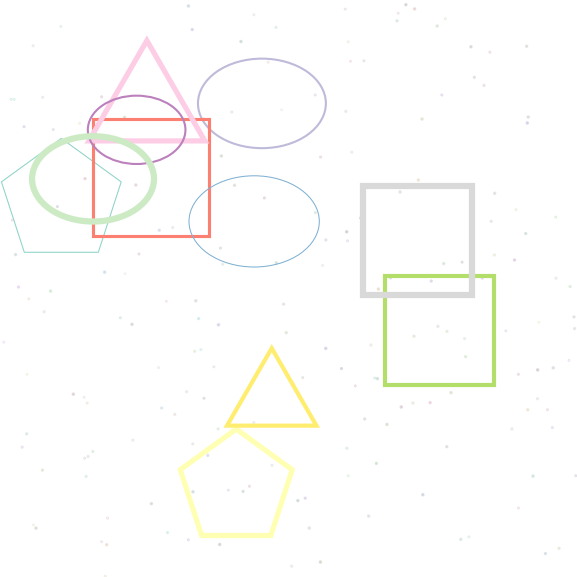[{"shape": "pentagon", "thickness": 0.5, "radius": 0.55, "center": [0.106, 0.65]}, {"shape": "pentagon", "thickness": 2.5, "radius": 0.51, "center": [0.409, 0.154]}, {"shape": "oval", "thickness": 1, "radius": 0.55, "center": [0.454, 0.82]}, {"shape": "square", "thickness": 1.5, "radius": 0.5, "center": [0.261, 0.692]}, {"shape": "oval", "thickness": 0.5, "radius": 0.56, "center": [0.44, 0.616]}, {"shape": "square", "thickness": 2, "radius": 0.47, "center": [0.761, 0.427]}, {"shape": "triangle", "thickness": 2.5, "radius": 0.58, "center": [0.254, 0.813]}, {"shape": "square", "thickness": 3, "radius": 0.47, "center": [0.723, 0.583]}, {"shape": "oval", "thickness": 1, "radius": 0.42, "center": [0.237, 0.774]}, {"shape": "oval", "thickness": 3, "radius": 0.53, "center": [0.161, 0.689]}, {"shape": "triangle", "thickness": 2, "radius": 0.45, "center": [0.471, 0.307]}]